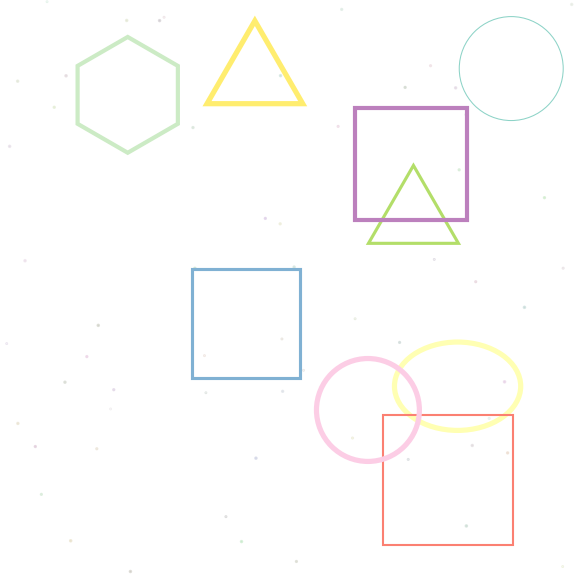[{"shape": "circle", "thickness": 0.5, "radius": 0.45, "center": [0.885, 0.88]}, {"shape": "oval", "thickness": 2.5, "radius": 0.55, "center": [0.792, 0.33]}, {"shape": "square", "thickness": 1, "radius": 0.56, "center": [0.775, 0.168]}, {"shape": "square", "thickness": 1.5, "radius": 0.47, "center": [0.426, 0.439]}, {"shape": "triangle", "thickness": 1.5, "radius": 0.45, "center": [0.716, 0.623]}, {"shape": "circle", "thickness": 2.5, "radius": 0.45, "center": [0.637, 0.289]}, {"shape": "square", "thickness": 2, "radius": 0.49, "center": [0.712, 0.715]}, {"shape": "hexagon", "thickness": 2, "radius": 0.5, "center": [0.221, 0.835]}, {"shape": "triangle", "thickness": 2.5, "radius": 0.48, "center": [0.441, 0.867]}]